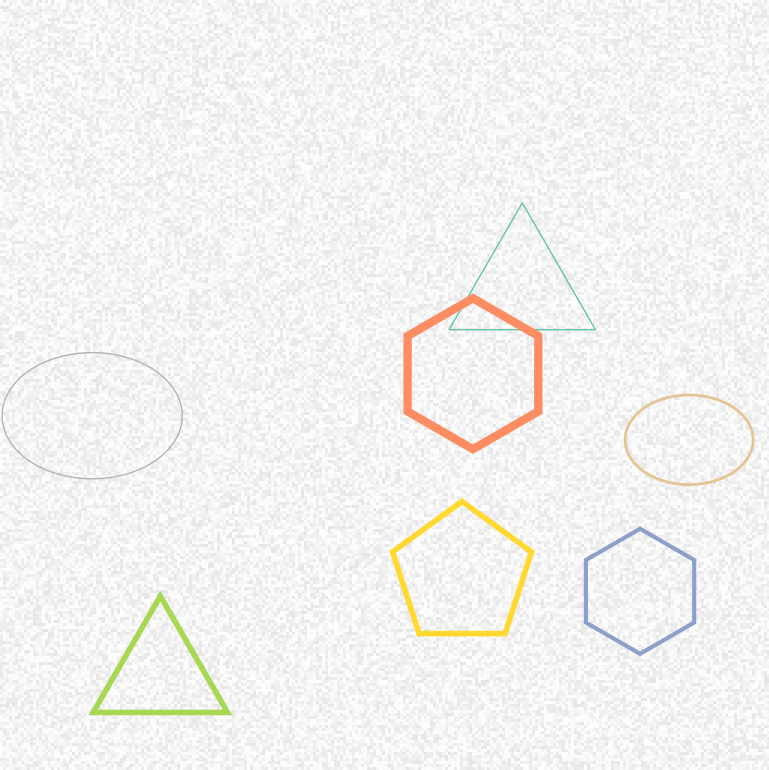[{"shape": "triangle", "thickness": 0.5, "radius": 0.55, "center": [0.678, 0.627]}, {"shape": "hexagon", "thickness": 3, "radius": 0.49, "center": [0.614, 0.515]}, {"shape": "hexagon", "thickness": 1.5, "radius": 0.41, "center": [0.831, 0.232]}, {"shape": "triangle", "thickness": 2, "radius": 0.5, "center": [0.208, 0.125]}, {"shape": "pentagon", "thickness": 2, "radius": 0.47, "center": [0.6, 0.254]}, {"shape": "oval", "thickness": 1, "radius": 0.42, "center": [0.895, 0.429]}, {"shape": "oval", "thickness": 0.5, "radius": 0.59, "center": [0.12, 0.46]}]